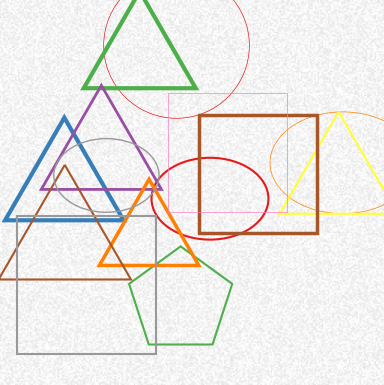[{"shape": "oval", "thickness": 1.5, "radius": 0.76, "center": [0.545, 0.484]}, {"shape": "circle", "thickness": 0.5, "radius": 0.95, "center": [0.459, 0.882]}, {"shape": "triangle", "thickness": 3, "radius": 0.89, "center": [0.167, 0.517]}, {"shape": "triangle", "thickness": 3, "radius": 0.84, "center": [0.363, 0.855]}, {"shape": "pentagon", "thickness": 1.5, "radius": 0.7, "center": [0.469, 0.219]}, {"shape": "triangle", "thickness": 2, "radius": 0.9, "center": [0.263, 0.598]}, {"shape": "oval", "thickness": 0.5, "radius": 0.94, "center": [0.89, 0.577]}, {"shape": "triangle", "thickness": 2.5, "radius": 0.75, "center": [0.387, 0.385]}, {"shape": "triangle", "thickness": 1.5, "radius": 0.88, "center": [0.88, 0.533]}, {"shape": "square", "thickness": 2.5, "radius": 0.76, "center": [0.671, 0.549]}, {"shape": "triangle", "thickness": 1.5, "radius": 0.99, "center": [0.168, 0.373]}, {"shape": "square", "thickness": 0.5, "radius": 0.77, "center": [0.59, 0.603]}, {"shape": "square", "thickness": 1.5, "radius": 0.9, "center": [0.224, 0.259]}, {"shape": "oval", "thickness": 1, "radius": 0.68, "center": [0.276, 0.544]}]